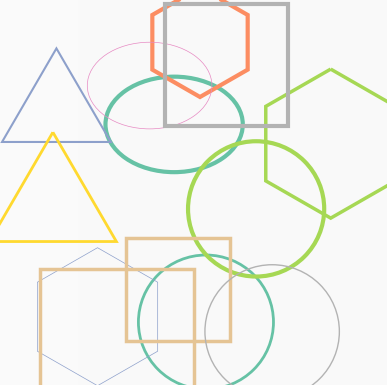[{"shape": "oval", "thickness": 3, "radius": 0.89, "center": [0.449, 0.677]}, {"shape": "circle", "thickness": 2, "radius": 0.87, "center": [0.531, 0.163]}, {"shape": "hexagon", "thickness": 3, "radius": 0.71, "center": [0.516, 0.89]}, {"shape": "triangle", "thickness": 1.5, "radius": 0.81, "center": [0.146, 0.712]}, {"shape": "hexagon", "thickness": 0.5, "radius": 0.9, "center": [0.252, 0.177]}, {"shape": "oval", "thickness": 0.5, "radius": 0.8, "center": [0.386, 0.778]}, {"shape": "circle", "thickness": 3, "radius": 0.88, "center": [0.661, 0.457]}, {"shape": "hexagon", "thickness": 2.5, "radius": 0.97, "center": [0.853, 0.627]}, {"shape": "triangle", "thickness": 2, "radius": 0.95, "center": [0.136, 0.467]}, {"shape": "square", "thickness": 2.5, "radius": 0.67, "center": [0.459, 0.248]}, {"shape": "square", "thickness": 2.5, "radius": 0.99, "center": [0.302, 0.104]}, {"shape": "circle", "thickness": 1, "radius": 0.87, "center": [0.702, 0.139]}, {"shape": "square", "thickness": 3, "radius": 0.79, "center": [0.585, 0.831]}]